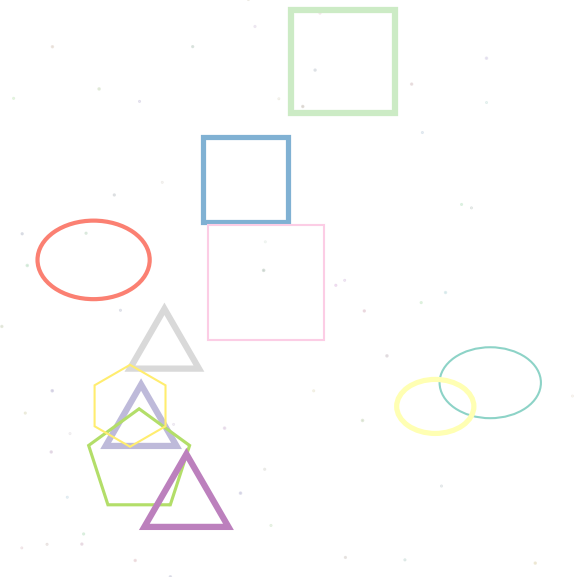[{"shape": "oval", "thickness": 1, "radius": 0.44, "center": [0.849, 0.336]}, {"shape": "oval", "thickness": 2.5, "radius": 0.33, "center": [0.754, 0.295]}, {"shape": "triangle", "thickness": 3, "radius": 0.35, "center": [0.244, 0.262]}, {"shape": "oval", "thickness": 2, "radius": 0.49, "center": [0.162, 0.549]}, {"shape": "square", "thickness": 2.5, "radius": 0.37, "center": [0.425, 0.688]}, {"shape": "pentagon", "thickness": 1.5, "radius": 0.46, "center": [0.241, 0.199]}, {"shape": "square", "thickness": 1, "radius": 0.5, "center": [0.461, 0.51]}, {"shape": "triangle", "thickness": 3, "radius": 0.35, "center": [0.285, 0.395]}, {"shape": "triangle", "thickness": 3, "radius": 0.42, "center": [0.323, 0.129]}, {"shape": "square", "thickness": 3, "radius": 0.45, "center": [0.594, 0.893]}, {"shape": "hexagon", "thickness": 1, "radius": 0.35, "center": [0.225, 0.296]}]